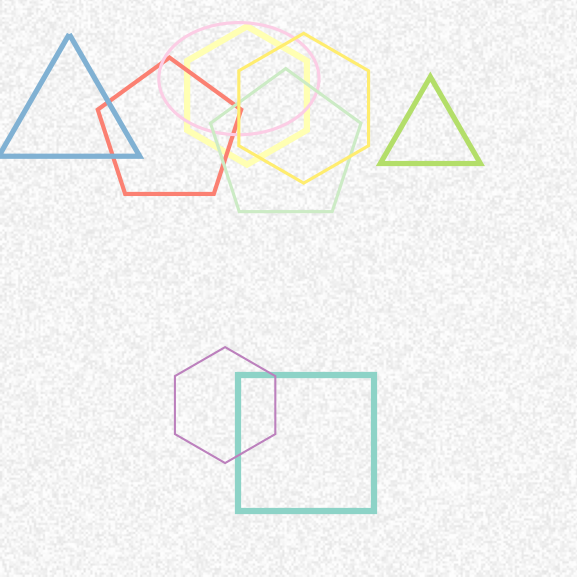[{"shape": "square", "thickness": 3, "radius": 0.59, "center": [0.53, 0.232]}, {"shape": "hexagon", "thickness": 3, "radius": 0.6, "center": [0.428, 0.834]}, {"shape": "pentagon", "thickness": 2, "radius": 0.65, "center": [0.293, 0.769]}, {"shape": "triangle", "thickness": 2.5, "radius": 0.7, "center": [0.12, 0.799]}, {"shape": "triangle", "thickness": 2.5, "radius": 0.5, "center": [0.745, 0.766]}, {"shape": "oval", "thickness": 1.5, "radius": 0.69, "center": [0.414, 0.863]}, {"shape": "hexagon", "thickness": 1, "radius": 0.5, "center": [0.39, 0.298]}, {"shape": "pentagon", "thickness": 1.5, "radius": 0.68, "center": [0.495, 0.743]}, {"shape": "hexagon", "thickness": 1.5, "radius": 0.65, "center": [0.526, 0.812]}]